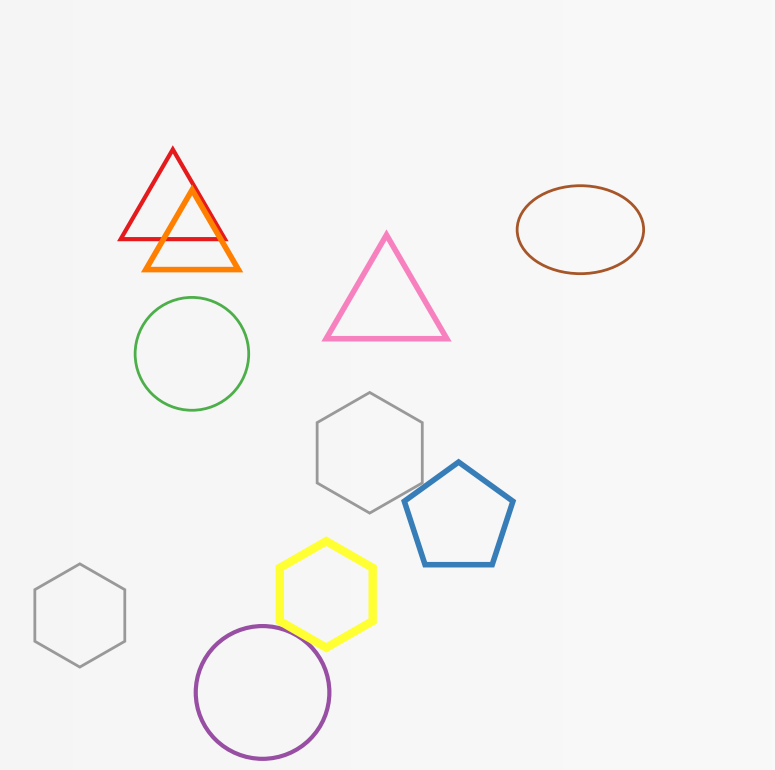[{"shape": "triangle", "thickness": 1.5, "radius": 0.39, "center": [0.223, 0.728]}, {"shape": "pentagon", "thickness": 2, "radius": 0.37, "center": [0.592, 0.326]}, {"shape": "circle", "thickness": 1, "radius": 0.37, "center": [0.248, 0.54]}, {"shape": "circle", "thickness": 1.5, "radius": 0.43, "center": [0.339, 0.101]}, {"shape": "triangle", "thickness": 2, "radius": 0.34, "center": [0.248, 0.684]}, {"shape": "hexagon", "thickness": 3, "radius": 0.35, "center": [0.421, 0.228]}, {"shape": "oval", "thickness": 1, "radius": 0.41, "center": [0.749, 0.702]}, {"shape": "triangle", "thickness": 2, "radius": 0.45, "center": [0.499, 0.605]}, {"shape": "hexagon", "thickness": 1, "radius": 0.39, "center": [0.477, 0.412]}, {"shape": "hexagon", "thickness": 1, "radius": 0.34, "center": [0.103, 0.201]}]